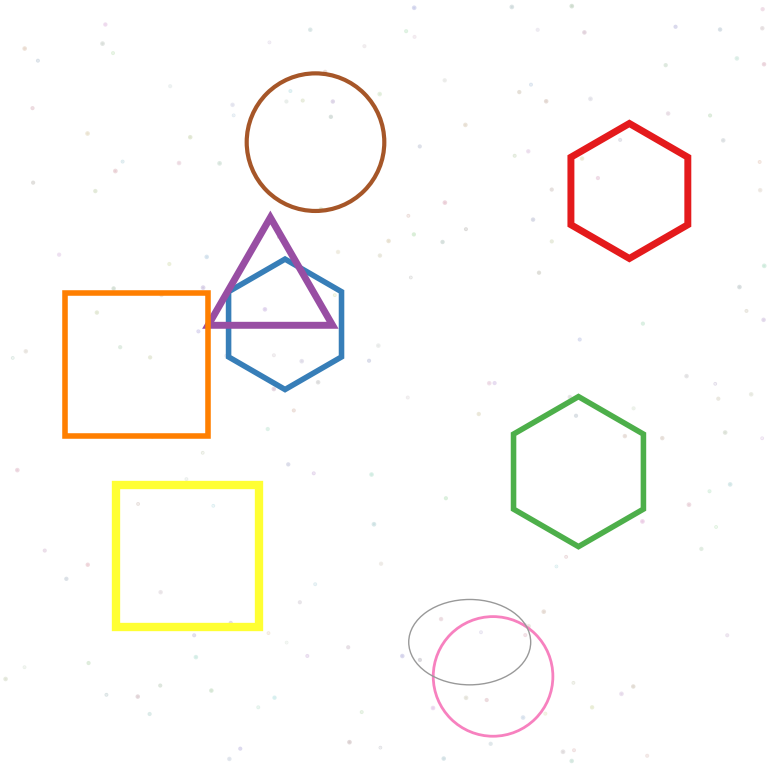[{"shape": "hexagon", "thickness": 2.5, "radius": 0.44, "center": [0.817, 0.752]}, {"shape": "hexagon", "thickness": 2, "radius": 0.42, "center": [0.37, 0.579]}, {"shape": "hexagon", "thickness": 2, "radius": 0.49, "center": [0.751, 0.388]}, {"shape": "triangle", "thickness": 2.5, "radius": 0.47, "center": [0.351, 0.624]}, {"shape": "square", "thickness": 2, "radius": 0.46, "center": [0.178, 0.527]}, {"shape": "square", "thickness": 3, "radius": 0.46, "center": [0.244, 0.278]}, {"shape": "circle", "thickness": 1.5, "radius": 0.45, "center": [0.41, 0.815]}, {"shape": "circle", "thickness": 1, "radius": 0.39, "center": [0.64, 0.122]}, {"shape": "oval", "thickness": 0.5, "radius": 0.4, "center": [0.61, 0.166]}]